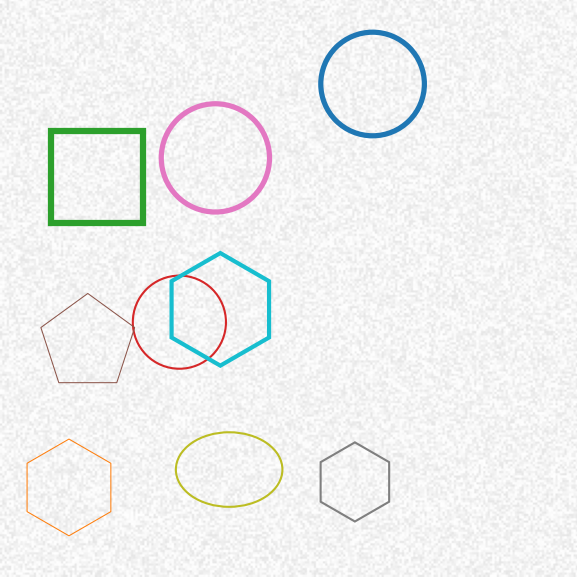[{"shape": "circle", "thickness": 2.5, "radius": 0.45, "center": [0.645, 0.854]}, {"shape": "hexagon", "thickness": 0.5, "radius": 0.42, "center": [0.119, 0.155]}, {"shape": "square", "thickness": 3, "radius": 0.4, "center": [0.168, 0.693]}, {"shape": "circle", "thickness": 1, "radius": 0.4, "center": [0.311, 0.441]}, {"shape": "pentagon", "thickness": 0.5, "radius": 0.43, "center": [0.152, 0.406]}, {"shape": "circle", "thickness": 2.5, "radius": 0.47, "center": [0.373, 0.726]}, {"shape": "hexagon", "thickness": 1, "radius": 0.34, "center": [0.615, 0.165]}, {"shape": "oval", "thickness": 1, "radius": 0.46, "center": [0.397, 0.186]}, {"shape": "hexagon", "thickness": 2, "radius": 0.49, "center": [0.381, 0.463]}]